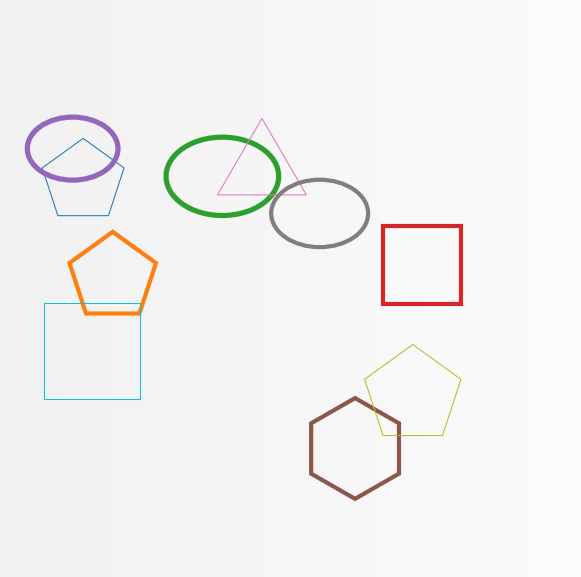[{"shape": "pentagon", "thickness": 0.5, "radius": 0.37, "center": [0.143, 0.686]}, {"shape": "pentagon", "thickness": 2, "radius": 0.39, "center": [0.194, 0.52]}, {"shape": "oval", "thickness": 2.5, "radius": 0.48, "center": [0.383, 0.694]}, {"shape": "square", "thickness": 2, "radius": 0.33, "center": [0.726, 0.54]}, {"shape": "oval", "thickness": 2.5, "radius": 0.39, "center": [0.125, 0.742]}, {"shape": "hexagon", "thickness": 2, "radius": 0.44, "center": [0.611, 0.223]}, {"shape": "triangle", "thickness": 0.5, "radius": 0.44, "center": [0.451, 0.706]}, {"shape": "oval", "thickness": 2, "radius": 0.42, "center": [0.55, 0.63]}, {"shape": "pentagon", "thickness": 0.5, "radius": 0.44, "center": [0.71, 0.315]}, {"shape": "square", "thickness": 0.5, "radius": 0.42, "center": [0.158, 0.391]}]